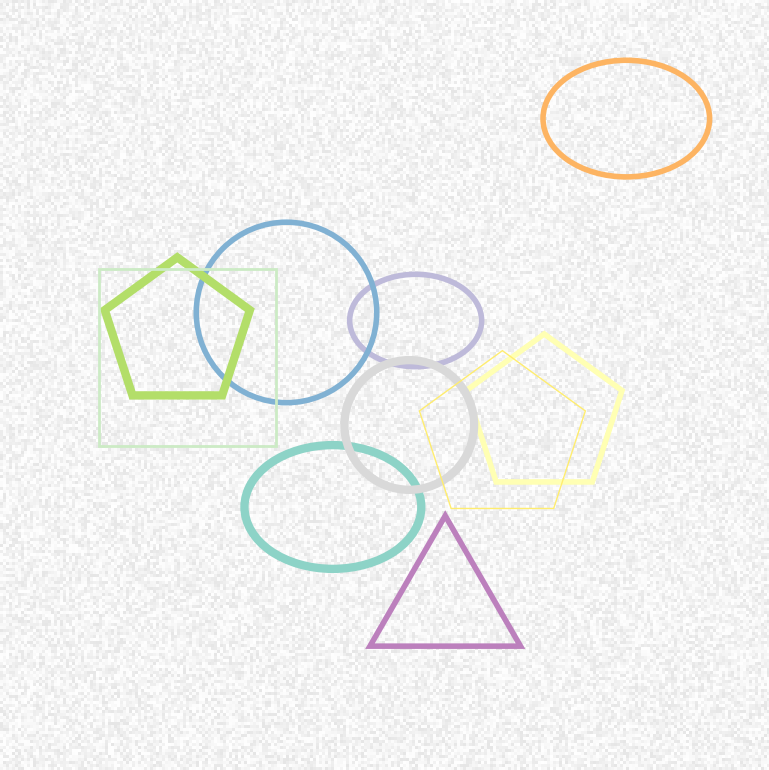[{"shape": "oval", "thickness": 3, "radius": 0.57, "center": [0.432, 0.342]}, {"shape": "pentagon", "thickness": 2, "radius": 0.53, "center": [0.707, 0.46]}, {"shape": "oval", "thickness": 2, "radius": 0.43, "center": [0.54, 0.584]}, {"shape": "circle", "thickness": 2, "radius": 0.59, "center": [0.372, 0.594]}, {"shape": "oval", "thickness": 2, "radius": 0.54, "center": [0.813, 0.846]}, {"shape": "pentagon", "thickness": 3, "radius": 0.5, "center": [0.23, 0.567]}, {"shape": "circle", "thickness": 3, "radius": 0.42, "center": [0.531, 0.448]}, {"shape": "triangle", "thickness": 2, "radius": 0.56, "center": [0.578, 0.217]}, {"shape": "square", "thickness": 1, "radius": 0.57, "center": [0.243, 0.536]}, {"shape": "pentagon", "thickness": 0.5, "radius": 0.57, "center": [0.652, 0.431]}]